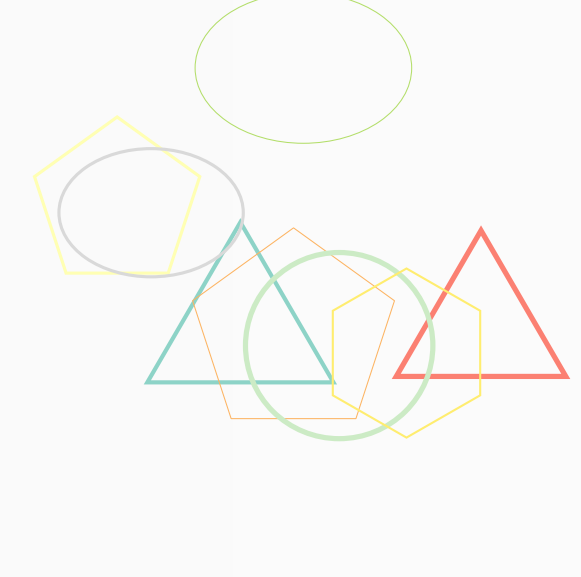[{"shape": "triangle", "thickness": 2, "radius": 0.92, "center": [0.414, 0.429]}, {"shape": "pentagon", "thickness": 1.5, "radius": 0.75, "center": [0.202, 0.647]}, {"shape": "triangle", "thickness": 2.5, "radius": 0.84, "center": [0.828, 0.432]}, {"shape": "pentagon", "thickness": 0.5, "radius": 0.91, "center": [0.505, 0.422]}, {"shape": "oval", "thickness": 0.5, "radius": 0.93, "center": [0.522, 0.881]}, {"shape": "oval", "thickness": 1.5, "radius": 0.79, "center": [0.26, 0.631]}, {"shape": "circle", "thickness": 2.5, "radius": 0.81, "center": [0.584, 0.401]}, {"shape": "hexagon", "thickness": 1, "radius": 0.73, "center": [0.699, 0.388]}]